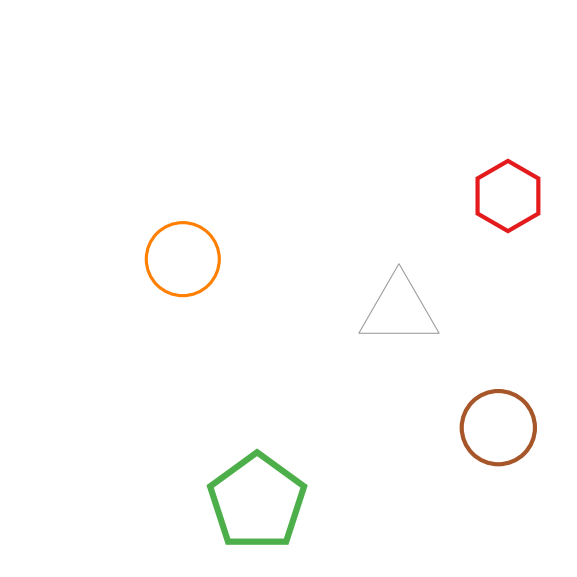[{"shape": "hexagon", "thickness": 2, "radius": 0.3, "center": [0.88, 0.66]}, {"shape": "pentagon", "thickness": 3, "radius": 0.43, "center": [0.445, 0.13]}, {"shape": "circle", "thickness": 1.5, "radius": 0.32, "center": [0.317, 0.55]}, {"shape": "circle", "thickness": 2, "radius": 0.32, "center": [0.863, 0.259]}, {"shape": "triangle", "thickness": 0.5, "radius": 0.4, "center": [0.691, 0.462]}]